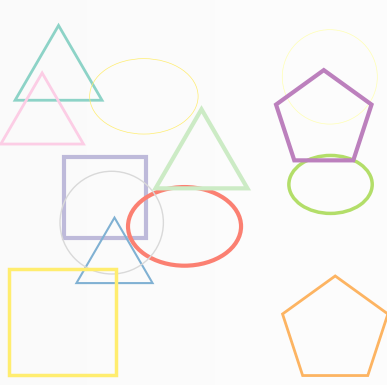[{"shape": "triangle", "thickness": 2, "radius": 0.65, "center": [0.151, 0.804]}, {"shape": "circle", "thickness": 0.5, "radius": 0.61, "center": [0.851, 0.8]}, {"shape": "square", "thickness": 3, "radius": 0.53, "center": [0.271, 0.486]}, {"shape": "oval", "thickness": 3, "radius": 0.73, "center": [0.476, 0.412]}, {"shape": "triangle", "thickness": 1.5, "radius": 0.57, "center": [0.295, 0.321]}, {"shape": "pentagon", "thickness": 2, "radius": 0.71, "center": [0.865, 0.14]}, {"shape": "oval", "thickness": 2.5, "radius": 0.54, "center": [0.853, 0.521]}, {"shape": "triangle", "thickness": 2, "radius": 0.62, "center": [0.109, 0.687]}, {"shape": "circle", "thickness": 1, "radius": 0.67, "center": [0.288, 0.422]}, {"shape": "pentagon", "thickness": 3, "radius": 0.65, "center": [0.836, 0.688]}, {"shape": "triangle", "thickness": 3, "radius": 0.68, "center": [0.52, 0.579]}, {"shape": "oval", "thickness": 0.5, "radius": 0.7, "center": [0.371, 0.75]}, {"shape": "square", "thickness": 2.5, "radius": 0.69, "center": [0.162, 0.163]}]